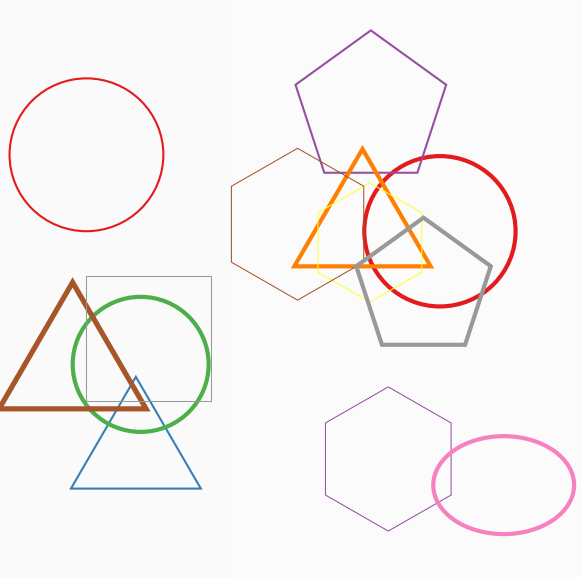[{"shape": "circle", "thickness": 2, "radius": 0.65, "center": [0.757, 0.599]}, {"shape": "circle", "thickness": 1, "radius": 0.66, "center": [0.149, 0.731]}, {"shape": "triangle", "thickness": 1, "radius": 0.65, "center": [0.234, 0.218]}, {"shape": "circle", "thickness": 2, "radius": 0.58, "center": [0.242, 0.368]}, {"shape": "pentagon", "thickness": 1, "radius": 0.68, "center": [0.638, 0.81]}, {"shape": "hexagon", "thickness": 0.5, "radius": 0.62, "center": [0.668, 0.204]}, {"shape": "triangle", "thickness": 2, "radius": 0.68, "center": [0.624, 0.606]}, {"shape": "hexagon", "thickness": 0.5, "radius": 0.52, "center": [0.636, 0.579]}, {"shape": "triangle", "thickness": 2.5, "radius": 0.73, "center": [0.125, 0.364]}, {"shape": "hexagon", "thickness": 0.5, "radius": 0.66, "center": [0.512, 0.611]}, {"shape": "oval", "thickness": 2, "radius": 0.61, "center": [0.867, 0.159]}, {"shape": "square", "thickness": 0.5, "radius": 0.54, "center": [0.256, 0.413]}, {"shape": "pentagon", "thickness": 2, "radius": 0.61, "center": [0.729, 0.501]}]